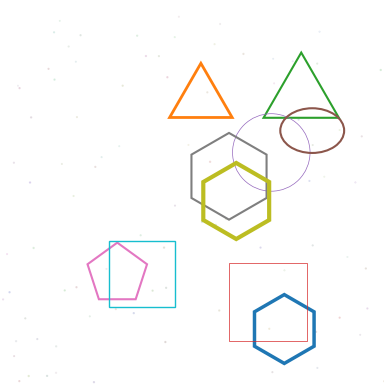[{"shape": "hexagon", "thickness": 2.5, "radius": 0.45, "center": [0.738, 0.145]}, {"shape": "triangle", "thickness": 2, "radius": 0.47, "center": [0.522, 0.742]}, {"shape": "triangle", "thickness": 1.5, "radius": 0.56, "center": [0.782, 0.751]}, {"shape": "square", "thickness": 0.5, "radius": 0.51, "center": [0.696, 0.216]}, {"shape": "circle", "thickness": 0.5, "radius": 0.5, "center": [0.705, 0.604]}, {"shape": "oval", "thickness": 1.5, "radius": 0.41, "center": [0.811, 0.661]}, {"shape": "pentagon", "thickness": 1.5, "radius": 0.41, "center": [0.305, 0.288]}, {"shape": "hexagon", "thickness": 1.5, "radius": 0.56, "center": [0.595, 0.542]}, {"shape": "hexagon", "thickness": 3, "radius": 0.49, "center": [0.614, 0.478]}, {"shape": "square", "thickness": 1, "radius": 0.42, "center": [0.368, 0.288]}]